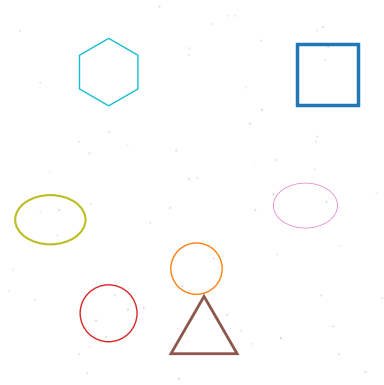[{"shape": "square", "thickness": 2.5, "radius": 0.4, "center": [0.851, 0.806]}, {"shape": "circle", "thickness": 1, "radius": 0.33, "center": [0.51, 0.302]}, {"shape": "circle", "thickness": 1, "radius": 0.37, "center": [0.282, 0.186]}, {"shape": "triangle", "thickness": 2, "radius": 0.5, "center": [0.53, 0.131]}, {"shape": "oval", "thickness": 0.5, "radius": 0.42, "center": [0.793, 0.466]}, {"shape": "oval", "thickness": 1.5, "radius": 0.46, "center": [0.131, 0.429]}, {"shape": "hexagon", "thickness": 1, "radius": 0.44, "center": [0.282, 0.813]}]